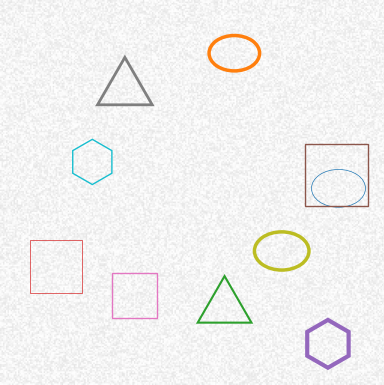[{"shape": "oval", "thickness": 0.5, "radius": 0.35, "center": [0.879, 0.511]}, {"shape": "oval", "thickness": 2.5, "radius": 0.33, "center": [0.609, 0.862]}, {"shape": "triangle", "thickness": 1.5, "radius": 0.4, "center": [0.583, 0.202]}, {"shape": "square", "thickness": 0.5, "radius": 0.34, "center": [0.145, 0.308]}, {"shape": "hexagon", "thickness": 3, "radius": 0.31, "center": [0.852, 0.107]}, {"shape": "square", "thickness": 1, "radius": 0.41, "center": [0.874, 0.546]}, {"shape": "square", "thickness": 1, "radius": 0.29, "center": [0.349, 0.232]}, {"shape": "triangle", "thickness": 2, "radius": 0.41, "center": [0.324, 0.769]}, {"shape": "oval", "thickness": 2.5, "radius": 0.35, "center": [0.732, 0.348]}, {"shape": "hexagon", "thickness": 1, "radius": 0.29, "center": [0.24, 0.579]}]